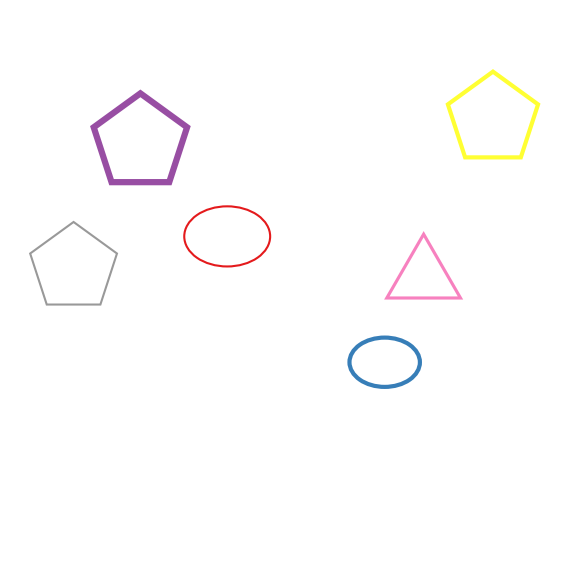[{"shape": "oval", "thickness": 1, "radius": 0.37, "center": [0.393, 0.59]}, {"shape": "oval", "thickness": 2, "radius": 0.3, "center": [0.666, 0.372]}, {"shape": "pentagon", "thickness": 3, "radius": 0.42, "center": [0.243, 0.752]}, {"shape": "pentagon", "thickness": 2, "radius": 0.41, "center": [0.854, 0.793]}, {"shape": "triangle", "thickness": 1.5, "radius": 0.37, "center": [0.734, 0.52]}, {"shape": "pentagon", "thickness": 1, "radius": 0.4, "center": [0.127, 0.536]}]